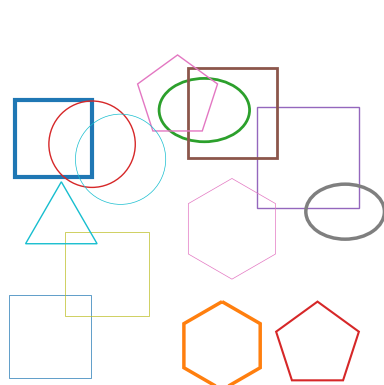[{"shape": "square", "thickness": 0.5, "radius": 0.53, "center": [0.13, 0.126]}, {"shape": "square", "thickness": 3, "radius": 0.5, "center": [0.14, 0.64]}, {"shape": "hexagon", "thickness": 2.5, "radius": 0.57, "center": [0.577, 0.102]}, {"shape": "oval", "thickness": 2, "radius": 0.59, "center": [0.531, 0.714]}, {"shape": "circle", "thickness": 1, "radius": 0.56, "center": [0.239, 0.625]}, {"shape": "pentagon", "thickness": 1.5, "radius": 0.57, "center": [0.825, 0.104]}, {"shape": "square", "thickness": 1, "radius": 0.66, "center": [0.8, 0.592]}, {"shape": "square", "thickness": 2, "radius": 0.58, "center": [0.604, 0.707]}, {"shape": "hexagon", "thickness": 0.5, "radius": 0.65, "center": [0.602, 0.406]}, {"shape": "pentagon", "thickness": 1, "radius": 0.55, "center": [0.461, 0.748]}, {"shape": "oval", "thickness": 2.5, "radius": 0.51, "center": [0.896, 0.45]}, {"shape": "square", "thickness": 0.5, "radius": 0.54, "center": [0.278, 0.289]}, {"shape": "triangle", "thickness": 1, "radius": 0.54, "center": [0.159, 0.421]}, {"shape": "circle", "thickness": 0.5, "radius": 0.59, "center": [0.313, 0.586]}]